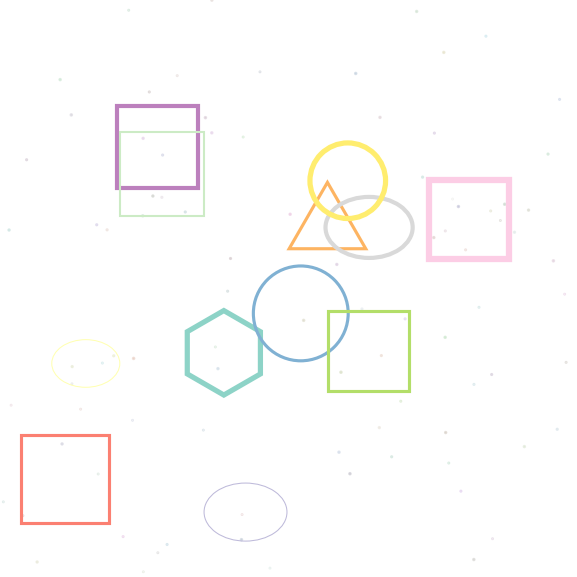[{"shape": "hexagon", "thickness": 2.5, "radius": 0.37, "center": [0.388, 0.388]}, {"shape": "oval", "thickness": 0.5, "radius": 0.29, "center": [0.149, 0.37]}, {"shape": "oval", "thickness": 0.5, "radius": 0.36, "center": [0.425, 0.112]}, {"shape": "square", "thickness": 1.5, "radius": 0.38, "center": [0.113, 0.17]}, {"shape": "circle", "thickness": 1.5, "radius": 0.41, "center": [0.521, 0.456]}, {"shape": "triangle", "thickness": 1.5, "radius": 0.38, "center": [0.567, 0.607]}, {"shape": "square", "thickness": 1.5, "radius": 0.35, "center": [0.638, 0.392]}, {"shape": "square", "thickness": 3, "radius": 0.34, "center": [0.812, 0.619]}, {"shape": "oval", "thickness": 2, "radius": 0.38, "center": [0.639, 0.605]}, {"shape": "square", "thickness": 2, "radius": 0.35, "center": [0.273, 0.744]}, {"shape": "square", "thickness": 1, "radius": 0.36, "center": [0.281, 0.698]}, {"shape": "circle", "thickness": 2.5, "radius": 0.33, "center": [0.602, 0.686]}]